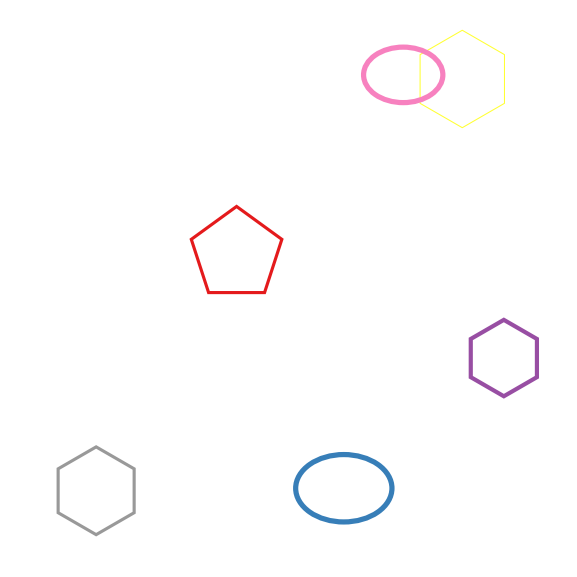[{"shape": "pentagon", "thickness": 1.5, "radius": 0.41, "center": [0.41, 0.559]}, {"shape": "oval", "thickness": 2.5, "radius": 0.42, "center": [0.595, 0.154]}, {"shape": "hexagon", "thickness": 2, "radius": 0.33, "center": [0.872, 0.379]}, {"shape": "hexagon", "thickness": 0.5, "radius": 0.42, "center": [0.8, 0.862]}, {"shape": "oval", "thickness": 2.5, "radius": 0.34, "center": [0.698, 0.869]}, {"shape": "hexagon", "thickness": 1.5, "radius": 0.38, "center": [0.166, 0.149]}]